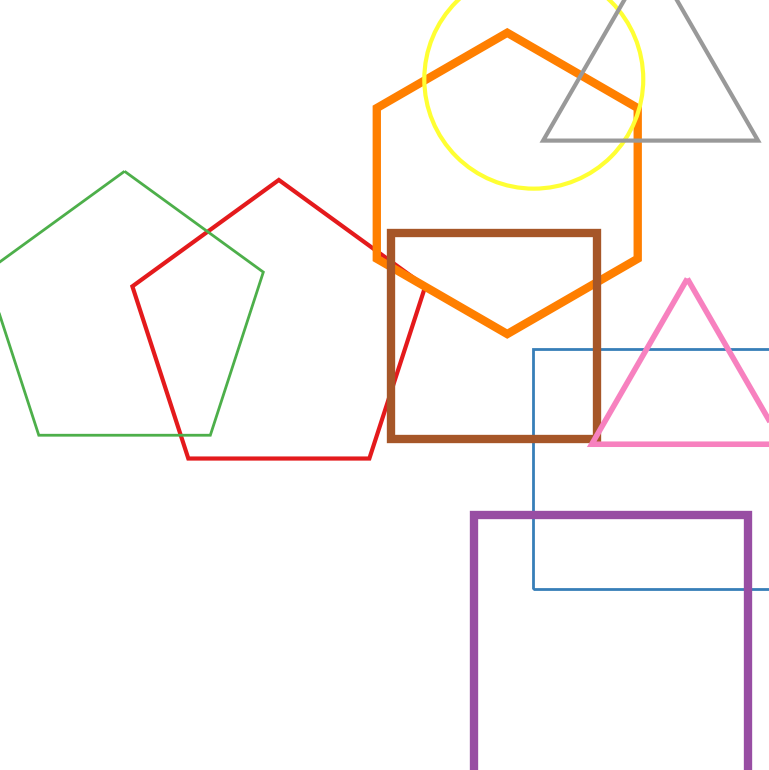[{"shape": "pentagon", "thickness": 1.5, "radius": 1.0, "center": [0.362, 0.566]}, {"shape": "square", "thickness": 1, "radius": 0.78, "center": [0.848, 0.391]}, {"shape": "pentagon", "thickness": 1, "radius": 0.95, "center": [0.162, 0.588]}, {"shape": "square", "thickness": 3, "radius": 0.89, "center": [0.793, 0.153]}, {"shape": "hexagon", "thickness": 3, "radius": 0.98, "center": [0.659, 0.762]}, {"shape": "circle", "thickness": 1.5, "radius": 0.71, "center": [0.693, 0.897]}, {"shape": "square", "thickness": 3, "radius": 0.67, "center": [0.641, 0.563]}, {"shape": "triangle", "thickness": 2, "radius": 0.72, "center": [0.893, 0.495]}, {"shape": "triangle", "thickness": 1.5, "radius": 0.81, "center": [0.845, 0.898]}]